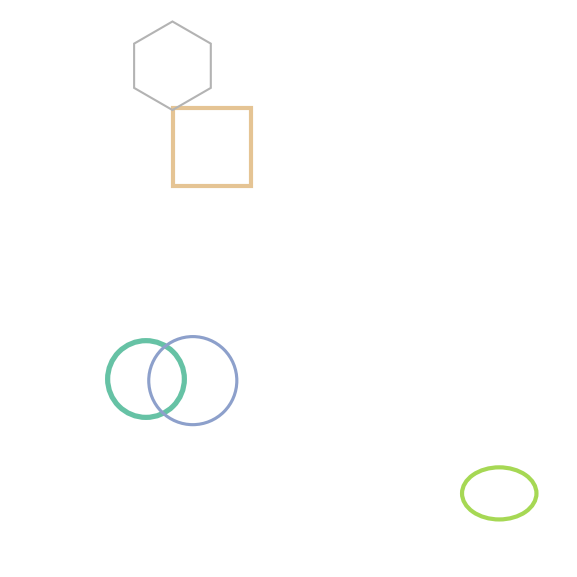[{"shape": "circle", "thickness": 2.5, "radius": 0.33, "center": [0.253, 0.343]}, {"shape": "circle", "thickness": 1.5, "radius": 0.38, "center": [0.334, 0.34]}, {"shape": "oval", "thickness": 2, "radius": 0.32, "center": [0.864, 0.145]}, {"shape": "square", "thickness": 2, "radius": 0.34, "center": [0.367, 0.744]}, {"shape": "hexagon", "thickness": 1, "radius": 0.38, "center": [0.299, 0.885]}]